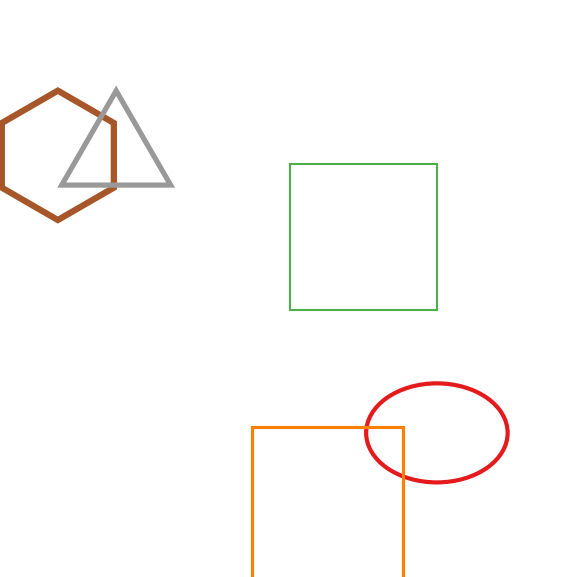[{"shape": "oval", "thickness": 2, "radius": 0.61, "center": [0.757, 0.25]}, {"shape": "square", "thickness": 1, "radius": 0.63, "center": [0.63, 0.589]}, {"shape": "square", "thickness": 1.5, "radius": 0.65, "center": [0.568, 0.128]}, {"shape": "hexagon", "thickness": 3, "radius": 0.56, "center": [0.1, 0.73]}, {"shape": "triangle", "thickness": 2.5, "radius": 0.54, "center": [0.201, 0.733]}]